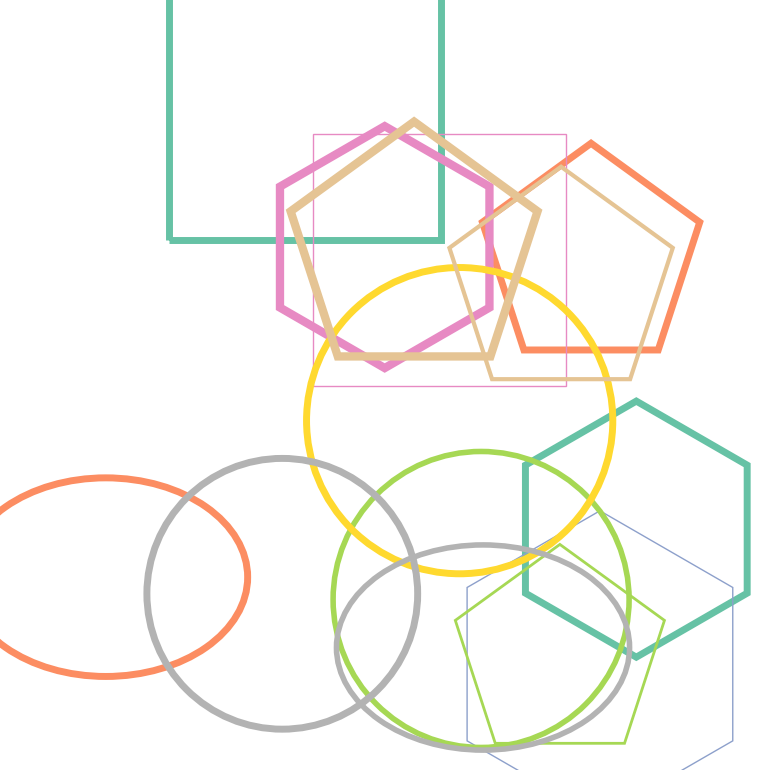[{"shape": "square", "thickness": 2.5, "radius": 0.88, "center": [0.396, 0.865]}, {"shape": "hexagon", "thickness": 2.5, "radius": 0.83, "center": [0.826, 0.313]}, {"shape": "pentagon", "thickness": 2.5, "radius": 0.74, "center": [0.768, 0.666]}, {"shape": "oval", "thickness": 2.5, "radius": 0.92, "center": [0.137, 0.25]}, {"shape": "hexagon", "thickness": 0.5, "radius": 1.0, "center": [0.779, 0.137]}, {"shape": "hexagon", "thickness": 3, "radius": 0.79, "center": [0.5, 0.679]}, {"shape": "square", "thickness": 0.5, "radius": 0.82, "center": [0.571, 0.663]}, {"shape": "pentagon", "thickness": 1, "radius": 0.71, "center": [0.727, 0.15]}, {"shape": "circle", "thickness": 2, "radius": 0.96, "center": [0.625, 0.221]}, {"shape": "circle", "thickness": 2.5, "radius": 0.99, "center": [0.597, 0.454]}, {"shape": "pentagon", "thickness": 1.5, "radius": 0.76, "center": [0.729, 0.631]}, {"shape": "pentagon", "thickness": 3, "radius": 0.84, "center": [0.538, 0.673]}, {"shape": "circle", "thickness": 2.5, "radius": 0.88, "center": [0.367, 0.229]}, {"shape": "oval", "thickness": 2, "radius": 0.95, "center": [0.627, 0.159]}]